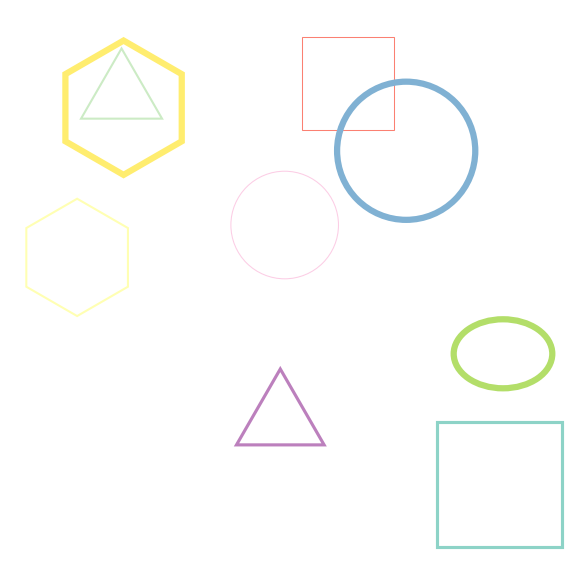[{"shape": "square", "thickness": 1.5, "radius": 0.54, "center": [0.864, 0.16]}, {"shape": "hexagon", "thickness": 1, "radius": 0.51, "center": [0.134, 0.553]}, {"shape": "square", "thickness": 0.5, "radius": 0.4, "center": [0.602, 0.855]}, {"shape": "circle", "thickness": 3, "radius": 0.6, "center": [0.703, 0.738]}, {"shape": "oval", "thickness": 3, "radius": 0.43, "center": [0.871, 0.387]}, {"shape": "circle", "thickness": 0.5, "radius": 0.47, "center": [0.493, 0.609]}, {"shape": "triangle", "thickness": 1.5, "radius": 0.44, "center": [0.485, 0.273]}, {"shape": "triangle", "thickness": 1, "radius": 0.4, "center": [0.21, 0.834]}, {"shape": "hexagon", "thickness": 3, "radius": 0.58, "center": [0.214, 0.813]}]